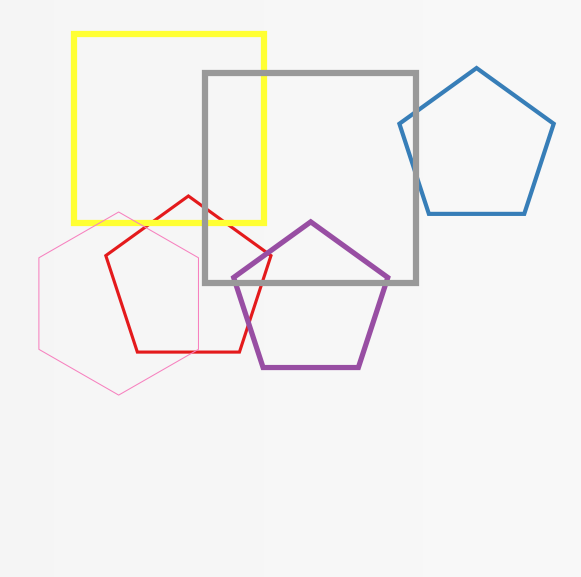[{"shape": "pentagon", "thickness": 1.5, "radius": 0.75, "center": [0.324, 0.51]}, {"shape": "pentagon", "thickness": 2, "radius": 0.7, "center": [0.82, 0.742]}, {"shape": "pentagon", "thickness": 2.5, "radius": 0.7, "center": [0.535, 0.476]}, {"shape": "square", "thickness": 3, "radius": 0.82, "center": [0.29, 0.777]}, {"shape": "hexagon", "thickness": 0.5, "radius": 0.79, "center": [0.204, 0.474]}, {"shape": "square", "thickness": 3, "radius": 0.91, "center": [0.535, 0.691]}]